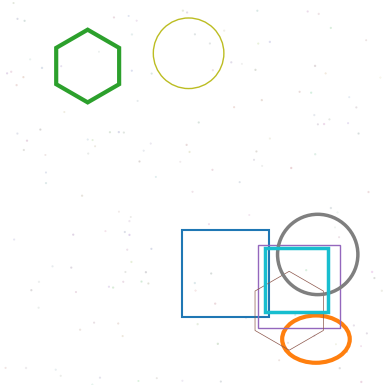[{"shape": "square", "thickness": 1.5, "radius": 0.56, "center": [0.586, 0.29]}, {"shape": "oval", "thickness": 3, "radius": 0.44, "center": [0.821, 0.119]}, {"shape": "hexagon", "thickness": 3, "radius": 0.47, "center": [0.228, 0.828]}, {"shape": "square", "thickness": 1, "radius": 0.54, "center": [0.776, 0.256]}, {"shape": "hexagon", "thickness": 0.5, "radius": 0.51, "center": [0.751, 0.193]}, {"shape": "circle", "thickness": 2.5, "radius": 0.52, "center": [0.825, 0.339]}, {"shape": "circle", "thickness": 1, "radius": 0.46, "center": [0.49, 0.862]}, {"shape": "square", "thickness": 2.5, "radius": 0.41, "center": [0.771, 0.273]}]